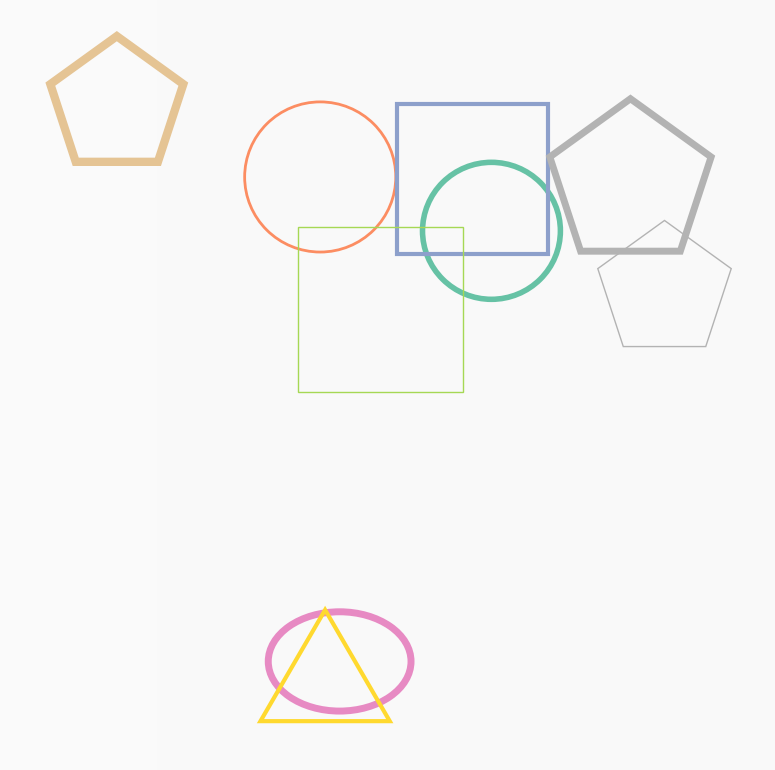[{"shape": "circle", "thickness": 2, "radius": 0.44, "center": [0.634, 0.7]}, {"shape": "circle", "thickness": 1, "radius": 0.49, "center": [0.413, 0.77]}, {"shape": "square", "thickness": 1.5, "radius": 0.49, "center": [0.61, 0.768]}, {"shape": "oval", "thickness": 2.5, "radius": 0.46, "center": [0.438, 0.141]}, {"shape": "square", "thickness": 0.5, "radius": 0.53, "center": [0.491, 0.598]}, {"shape": "triangle", "thickness": 1.5, "radius": 0.48, "center": [0.419, 0.112]}, {"shape": "pentagon", "thickness": 3, "radius": 0.45, "center": [0.151, 0.863]}, {"shape": "pentagon", "thickness": 2.5, "radius": 0.55, "center": [0.813, 0.762]}, {"shape": "pentagon", "thickness": 0.5, "radius": 0.45, "center": [0.857, 0.623]}]